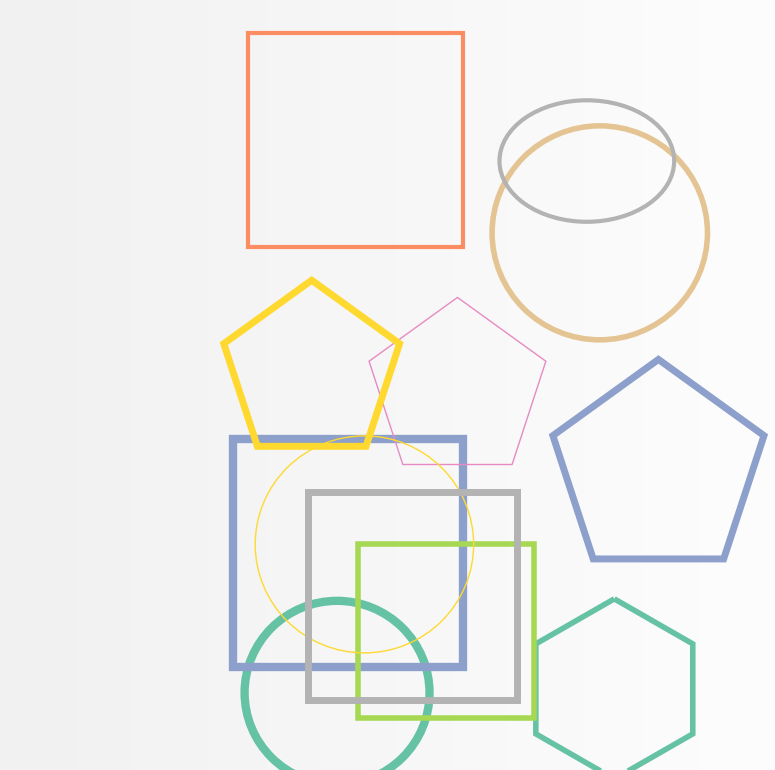[{"shape": "circle", "thickness": 3, "radius": 0.6, "center": [0.435, 0.1]}, {"shape": "hexagon", "thickness": 2, "radius": 0.58, "center": [0.793, 0.105]}, {"shape": "square", "thickness": 1.5, "radius": 0.69, "center": [0.459, 0.818]}, {"shape": "square", "thickness": 3, "radius": 0.74, "center": [0.449, 0.282]}, {"shape": "pentagon", "thickness": 2.5, "radius": 0.72, "center": [0.85, 0.39]}, {"shape": "pentagon", "thickness": 0.5, "radius": 0.6, "center": [0.59, 0.494]}, {"shape": "square", "thickness": 2, "radius": 0.57, "center": [0.576, 0.181]}, {"shape": "circle", "thickness": 0.5, "radius": 0.7, "center": [0.47, 0.293]}, {"shape": "pentagon", "thickness": 2.5, "radius": 0.6, "center": [0.402, 0.517]}, {"shape": "circle", "thickness": 2, "radius": 0.69, "center": [0.774, 0.698]}, {"shape": "square", "thickness": 2.5, "radius": 0.68, "center": [0.532, 0.226]}, {"shape": "oval", "thickness": 1.5, "radius": 0.56, "center": [0.757, 0.791]}]